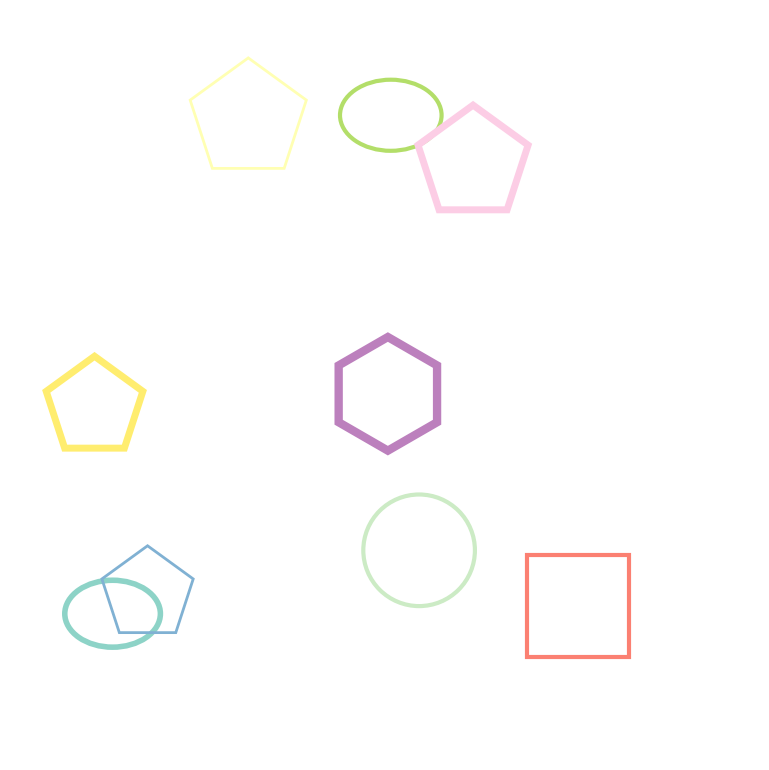[{"shape": "oval", "thickness": 2, "radius": 0.31, "center": [0.146, 0.203]}, {"shape": "pentagon", "thickness": 1, "radius": 0.4, "center": [0.322, 0.845]}, {"shape": "square", "thickness": 1.5, "radius": 0.33, "center": [0.75, 0.213]}, {"shape": "pentagon", "thickness": 1, "radius": 0.31, "center": [0.192, 0.229]}, {"shape": "oval", "thickness": 1.5, "radius": 0.33, "center": [0.508, 0.85]}, {"shape": "pentagon", "thickness": 2.5, "radius": 0.38, "center": [0.614, 0.788]}, {"shape": "hexagon", "thickness": 3, "radius": 0.37, "center": [0.504, 0.489]}, {"shape": "circle", "thickness": 1.5, "radius": 0.36, "center": [0.544, 0.285]}, {"shape": "pentagon", "thickness": 2.5, "radius": 0.33, "center": [0.123, 0.471]}]